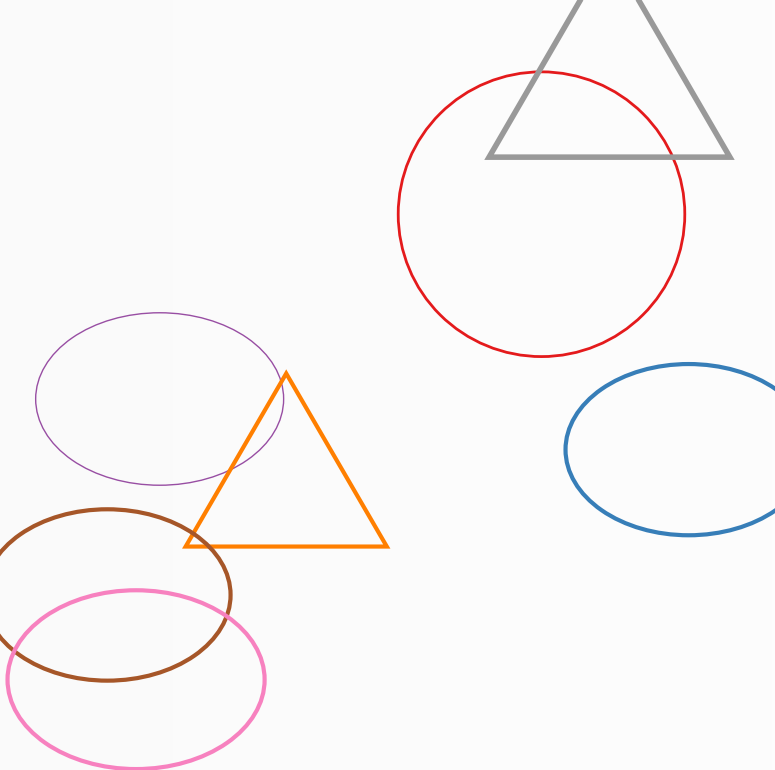[{"shape": "circle", "thickness": 1, "radius": 0.92, "center": [0.699, 0.722]}, {"shape": "oval", "thickness": 1.5, "radius": 0.79, "center": [0.889, 0.416]}, {"shape": "oval", "thickness": 0.5, "radius": 0.8, "center": [0.206, 0.482]}, {"shape": "triangle", "thickness": 1.5, "radius": 0.75, "center": [0.369, 0.365]}, {"shape": "oval", "thickness": 1.5, "radius": 0.79, "center": [0.139, 0.227]}, {"shape": "oval", "thickness": 1.5, "radius": 0.83, "center": [0.176, 0.117]}, {"shape": "triangle", "thickness": 2, "radius": 0.9, "center": [0.786, 0.886]}]